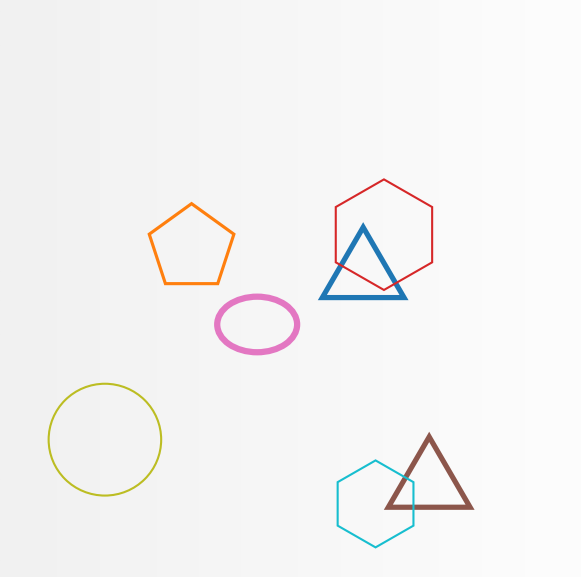[{"shape": "triangle", "thickness": 2.5, "radius": 0.41, "center": [0.625, 0.524]}, {"shape": "pentagon", "thickness": 1.5, "radius": 0.38, "center": [0.33, 0.57]}, {"shape": "hexagon", "thickness": 1, "radius": 0.48, "center": [0.661, 0.593]}, {"shape": "triangle", "thickness": 2.5, "radius": 0.41, "center": [0.738, 0.161]}, {"shape": "oval", "thickness": 3, "radius": 0.34, "center": [0.442, 0.437]}, {"shape": "circle", "thickness": 1, "radius": 0.48, "center": [0.18, 0.238]}, {"shape": "hexagon", "thickness": 1, "radius": 0.38, "center": [0.646, 0.127]}]